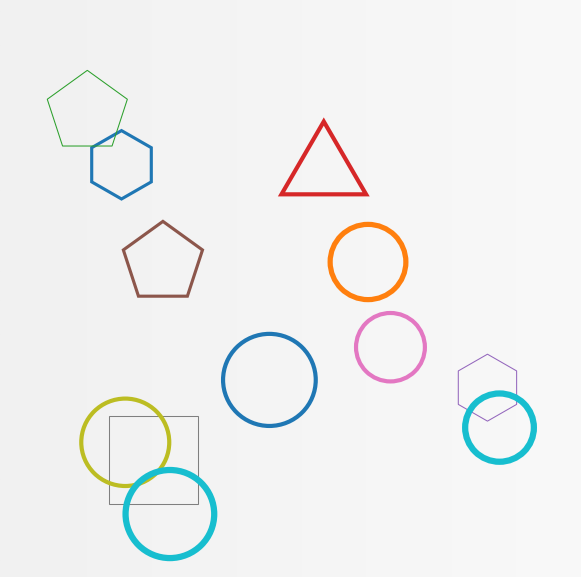[{"shape": "hexagon", "thickness": 1.5, "radius": 0.3, "center": [0.209, 0.714]}, {"shape": "circle", "thickness": 2, "radius": 0.4, "center": [0.463, 0.341]}, {"shape": "circle", "thickness": 2.5, "radius": 0.33, "center": [0.633, 0.545]}, {"shape": "pentagon", "thickness": 0.5, "radius": 0.36, "center": [0.15, 0.805]}, {"shape": "triangle", "thickness": 2, "radius": 0.42, "center": [0.557, 0.705]}, {"shape": "hexagon", "thickness": 0.5, "radius": 0.29, "center": [0.839, 0.328]}, {"shape": "pentagon", "thickness": 1.5, "radius": 0.36, "center": [0.28, 0.544]}, {"shape": "circle", "thickness": 2, "radius": 0.3, "center": [0.672, 0.398]}, {"shape": "square", "thickness": 0.5, "radius": 0.38, "center": [0.264, 0.203]}, {"shape": "circle", "thickness": 2, "radius": 0.38, "center": [0.216, 0.233]}, {"shape": "circle", "thickness": 3, "radius": 0.3, "center": [0.859, 0.259]}, {"shape": "circle", "thickness": 3, "radius": 0.38, "center": [0.292, 0.109]}]